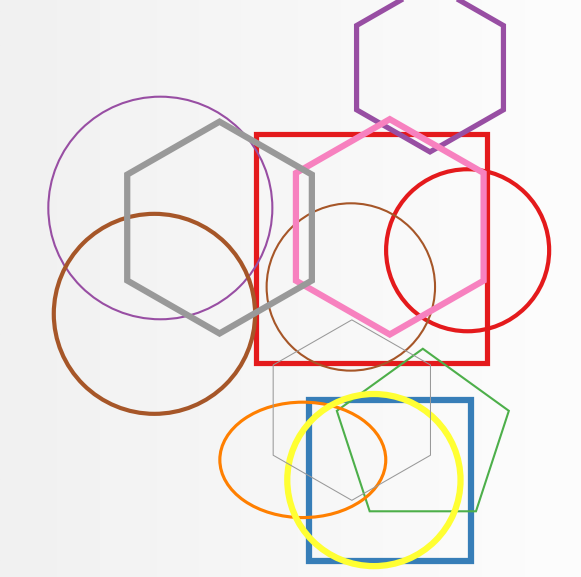[{"shape": "square", "thickness": 2.5, "radius": 0.99, "center": [0.64, 0.569]}, {"shape": "circle", "thickness": 2, "radius": 0.7, "center": [0.805, 0.566]}, {"shape": "square", "thickness": 3, "radius": 0.7, "center": [0.671, 0.167]}, {"shape": "pentagon", "thickness": 1, "radius": 0.78, "center": [0.727, 0.24]}, {"shape": "circle", "thickness": 1, "radius": 0.96, "center": [0.276, 0.639]}, {"shape": "hexagon", "thickness": 2.5, "radius": 0.73, "center": [0.74, 0.882]}, {"shape": "oval", "thickness": 1.5, "radius": 0.71, "center": [0.521, 0.203]}, {"shape": "circle", "thickness": 3, "radius": 0.75, "center": [0.643, 0.168]}, {"shape": "circle", "thickness": 1, "radius": 0.72, "center": [0.604, 0.502]}, {"shape": "circle", "thickness": 2, "radius": 0.87, "center": [0.266, 0.456]}, {"shape": "hexagon", "thickness": 3, "radius": 0.93, "center": [0.671, 0.606]}, {"shape": "hexagon", "thickness": 0.5, "radius": 0.78, "center": [0.605, 0.289]}, {"shape": "hexagon", "thickness": 3, "radius": 0.92, "center": [0.378, 0.605]}]